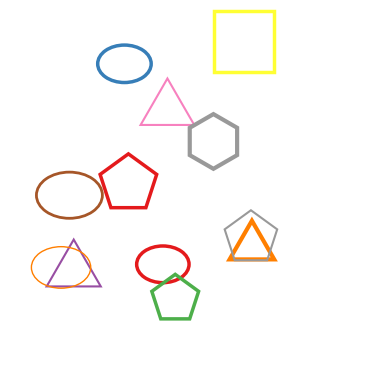[{"shape": "oval", "thickness": 2.5, "radius": 0.34, "center": [0.423, 0.313]}, {"shape": "pentagon", "thickness": 2.5, "radius": 0.39, "center": [0.334, 0.523]}, {"shape": "oval", "thickness": 2.5, "radius": 0.35, "center": [0.323, 0.834]}, {"shape": "pentagon", "thickness": 2.5, "radius": 0.32, "center": [0.455, 0.223]}, {"shape": "triangle", "thickness": 1.5, "radius": 0.41, "center": [0.191, 0.297]}, {"shape": "triangle", "thickness": 3, "radius": 0.33, "center": [0.654, 0.36]}, {"shape": "oval", "thickness": 1, "radius": 0.39, "center": [0.159, 0.305]}, {"shape": "square", "thickness": 2.5, "radius": 0.39, "center": [0.634, 0.892]}, {"shape": "oval", "thickness": 2, "radius": 0.43, "center": [0.18, 0.493]}, {"shape": "triangle", "thickness": 1.5, "radius": 0.4, "center": [0.435, 0.716]}, {"shape": "pentagon", "thickness": 1.5, "radius": 0.36, "center": [0.652, 0.382]}, {"shape": "hexagon", "thickness": 3, "radius": 0.36, "center": [0.554, 0.633]}]